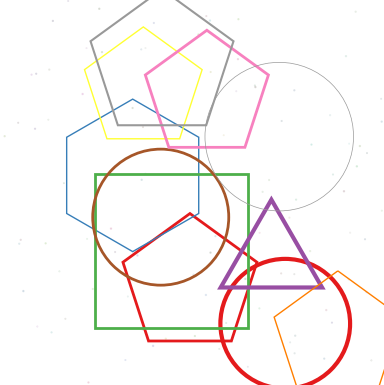[{"shape": "pentagon", "thickness": 2, "radius": 0.92, "center": [0.493, 0.262]}, {"shape": "circle", "thickness": 3, "radius": 0.84, "center": [0.741, 0.159]}, {"shape": "hexagon", "thickness": 1, "radius": 0.99, "center": [0.345, 0.544]}, {"shape": "square", "thickness": 2, "radius": 0.99, "center": [0.445, 0.348]}, {"shape": "triangle", "thickness": 3, "radius": 0.76, "center": [0.705, 0.329]}, {"shape": "pentagon", "thickness": 1, "radius": 0.87, "center": [0.877, 0.123]}, {"shape": "pentagon", "thickness": 1, "radius": 0.8, "center": [0.372, 0.769]}, {"shape": "circle", "thickness": 2, "radius": 0.88, "center": [0.417, 0.436]}, {"shape": "pentagon", "thickness": 2, "radius": 0.84, "center": [0.537, 0.753]}, {"shape": "pentagon", "thickness": 1.5, "radius": 0.98, "center": [0.421, 0.833]}, {"shape": "circle", "thickness": 0.5, "radius": 0.96, "center": [0.725, 0.645]}]